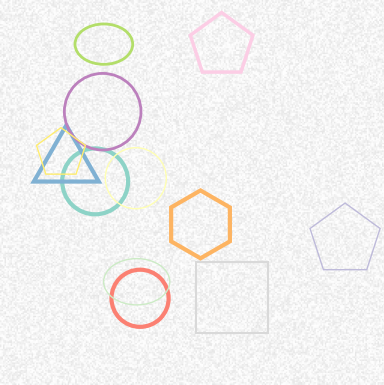[{"shape": "circle", "thickness": 3, "radius": 0.43, "center": [0.247, 0.529]}, {"shape": "circle", "thickness": 1, "radius": 0.4, "center": [0.353, 0.537]}, {"shape": "pentagon", "thickness": 1, "radius": 0.48, "center": [0.896, 0.377]}, {"shape": "circle", "thickness": 3, "radius": 0.37, "center": [0.364, 0.225]}, {"shape": "triangle", "thickness": 3, "radius": 0.49, "center": [0.172, 0.577]}, {"shape": "hexagon", "thickness": 3, "radius": 0.44, "center": [0.521, 0.417]}, {"shape": "oval", "thickness": 2, "radius": 0.37, "center": [0.27, 0.885]}, {"shape": "pentagon", "thickness": 2.5, "radius": 0.43, "center": [0.576, 0.882]}, {"shape": "square", "thickness": 1.5, "radius": 0.46, "center": [0.602, 0.228]}, {"shape": "circle", "thickness": 2, "radius": 0.5, "center": [0.267, 0.71]}, {"shape": "oval", "thickness": 1, "radius": 0.43, "center": [0.355, 0.268]}, {"shape": "pentagon", "thickness": 1, "radius": 0.33, "center": [0.158, 0.602]}]